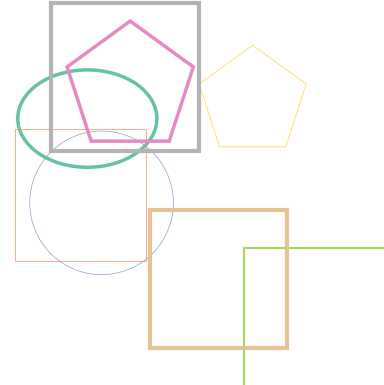[{"shape": "oval", "thickness": 2.5, "radius": 0.9, "center": [0.227, 0.692]}, {"shape": "square", "thickness": 0.5, "radius": 0.85, "center": [0.209, 0.494]}, {"shape": "circle", "thickness": 0.5, "radius": 0.93, "center": [0.264, 0.473]}, {"shape": "pentagon", "thickness": 2.5, "radius": 0.86, "center": [0.338, 0.773]}, {"shape": "square", "thickness": 1.5, "radius": 0.98, "center": [0.831, 0.159]}, {"shape": "pentagon", "thickness": 0.5, "radius": 0.73, "center": [0.656, 0.737]}, {"shape": "square", "thickness": 3, "radius": 0.89, "center": [0.568, 0.276]}, {"shape": "square", "thickness": 3, "radius": 0.96, "center": [0.326, 0.799]}]